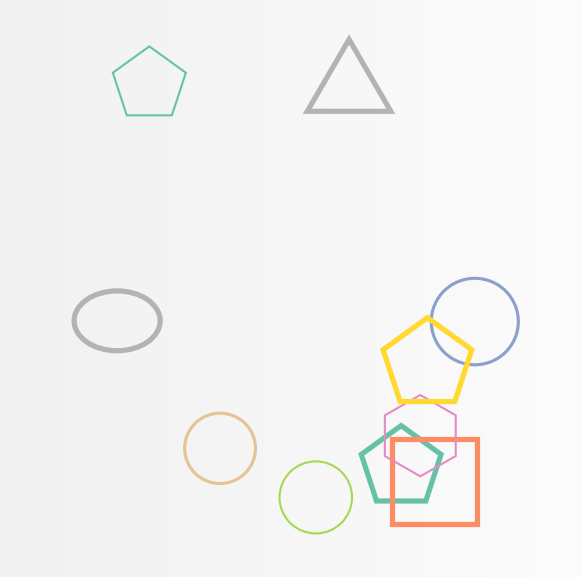[{"shape": "pentagon", "thickness": 2.5, "radius": 0.36, "center": [0.69, 0.19]}, {"shape": "pentagon", "thickness": 1, "radius": 0.33, "center": [0.257, 0.853]}, {"shape": "square", "thickness": 2.5, "radius": 0.36, "center": [0.747, 0.165]}, {"shape": "circle", "thickness": 1.5, "radius": 0.37, "center": [0.817, 0.442]}, {"shape": "hexagon", "thickness": 1, "radius": 0.35, "center": [0.723, 0.245]}, {"shape": "circle", "thickness": 1, "radius": 0.31, "center": [0.543, 0.138]}, {"shape": "pentagon", "thickness": 2.5, "radius": 0.4, "center": [0.735, 0.369]}, {"shape": "circle", "thickness": 1.5, "radius": 0.3, "center": [0.379, 0.223]}, {"shape": "oval", "thickness": 2.5, "radius": 0.37, "center": [0.201, 0.444]}, {"shape": "triangle", "thickness": 2.5, "radius": 0.41, "center": [0.601, 0.848]}]